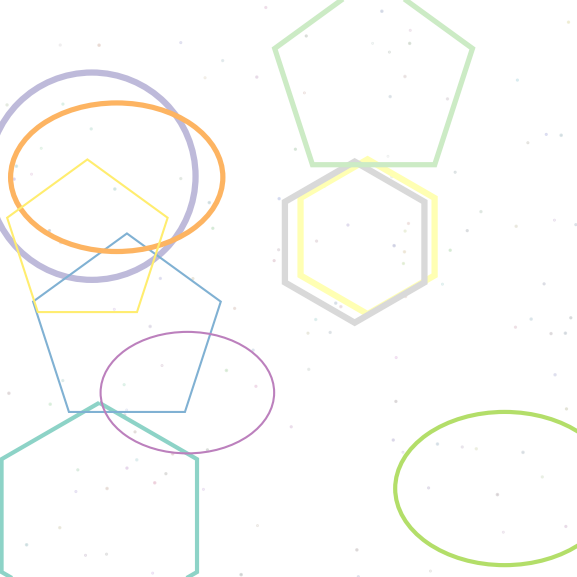[{"shape": "hexagon", "thickness": 2, "radius": 0.98, "center": [0.172, 0.106]}, {"shape": "hexagon", "thickness": 3, "radius": 0.67, "center": [0.636, 0.589]}, {"shape": "circle", "thickness": 3, "radius": 0.9, "center": [0.159, 0.694]}, {"shape": "pentagon", "thickness": 1, "radius": 0.85, "center": [0.22, 0.424]}, {"shape": "oval", "thickness": 2.5, "radius": 0.92, "center": [0.202, 0.692]}, {"shape": "oval", "thickness": 2, "radius": 0.95, "center": [0.874, 0.153]}, {"shape": "hexagon", "thickness": 3, "radius": 0.7, "center": [0.614, 0.58]}, {"shape": "oval", "thickness": 1, "radius": 0.75, "center": [0.324, 0.319]}, {"shape": "pentagon", "thickness": 2.5, "radius": 0.9, "center": [0.647, 0.86]}, {"shape": "pentagon", "thickness": 1, "radius": 0.73, "center": [0.151, 0.577]}]